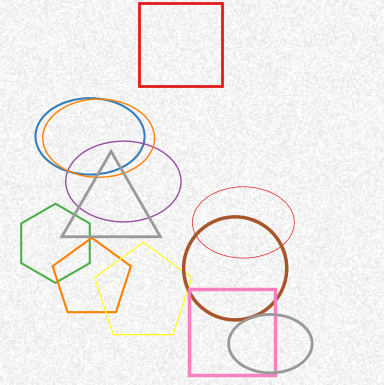[{"shape": "oval", "thickness": 0.5, "radius": 0.66, "center": [0.632, 0.422]}, {"shape": "square", "thickness": 2, "radius": 0.54, "center": [0.47, 0.884]}, {"shape": "oval", "thickness": 1.5, "radius": 0.71, "center": [0.234, 0.646]}, {"shape": "hexagon", "thickness": 1.5, "radius": 0.51, "center": [0.144, 0.368]}, {"shape": "oval", "thickness": 1, "radius": 0.75, "center": [0.32, 0.529]}, {"shape": "pentagon", "thickness": 1.5, "radius": 0.53, "center": [0.238, 0.276]}, {"shape": "oval", "thickness": 1, "radius": 0.73, "center": [0.256, 0.641]}, {"shape": "pentagon", "thickness": 1, "radius": 0.66, "center": [0.372, 0.238]}, {"shape": "circle", "thickness": 2.5, "radius": 0.67, "center": [0.611, 0.303]}, {"shape": "square", "thickness": 2.5, "radius": 0.56, "center": [0.603, 0.138]}, {"shape": "oval", "thickness": 2, "radius": 0.54, "center": [0.702, 0.107]}, {"shape": "triangle", "thickness": 2, "radius": 0.74, "center": [0.289, 0.459]}]